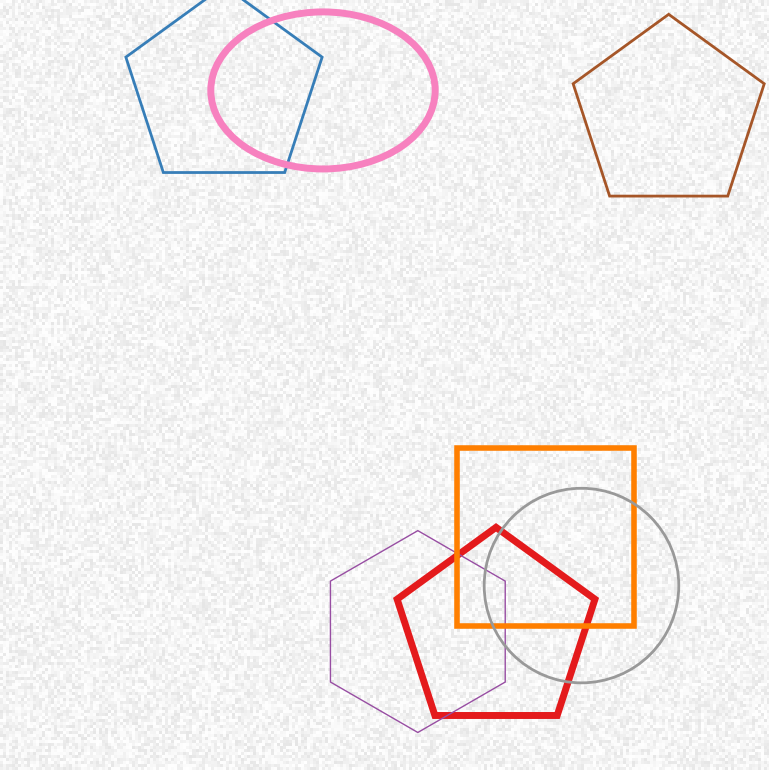[{"shape": "pentagon", "thickness": 2.5, "radius": 0.68, "center": [0.644, 0.18]}, {"shape": "pentagon", "thickness": 1, "radius": 0.67, "center": [0.291, 0.884]}, {"shape": "hexagon", "thickness": 0.5, "radius": 0.66, "center": [0.543, 0.18]}, {"shape": "square", "thickness": 2, "radius": 0.58, "center": [0.708, 0.302]}, {"shape": "pentagon", "thickness": 1, "radius": 0.65, "center": [0.868, 0.851]}, {"shape": "oval", "thickness": 2.5, "radius": 0.73, "center": [0.419, 0.883]}, {"shape": "circle", "thickness": 1, "radius": 0.63, "center": [0.755, 0.24]}]